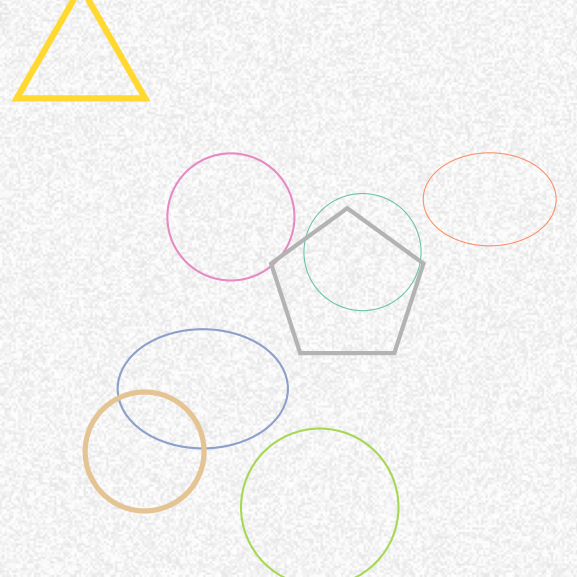[{"shape": "circle", "thickness": 0.5, "radius": 0.51, "center": [0.628, 0.563]}, {"shape": "oval", "thickness": 0.5, "radius": 0.58, "center": [0.848, 0.654]}, {"shape": "oval", "thickness": 1, "radius": 0.74, "center": [0.351, 0.326]}, {"shape": "circle", "thickness": 1, "radius": 0.55, "center": [0.4, 0.624]}, {"shape": "circle", "thickness": 1, "radius": 0.68, "center": [0.554, 0.121]}, {"shape": "triangle", "thickness": 3, "radius": 0.64, "center": [0.14, 0.893]}, {"shape": "circle", "thickness": 2.5, "radius": 0.51, "center": [0.25, 0.217]}, {"shape": "pentagon", "thickness": 2, "radius": 0.69, "center": [0.601, 0.5]}]